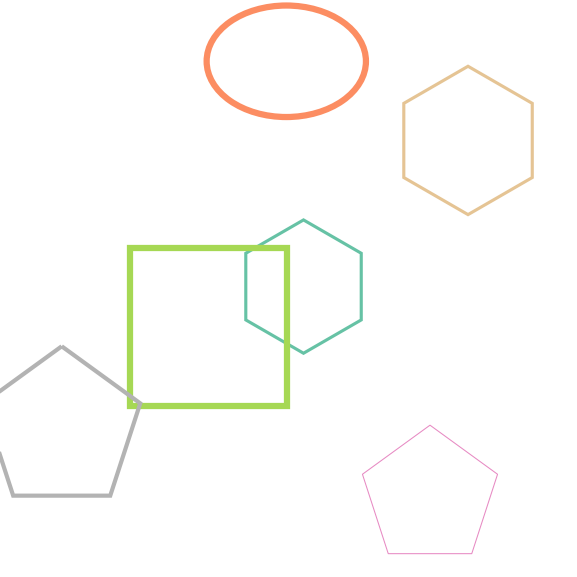[{"shape": "hexagon", "thickness": 1.5, "radius": 0.58, "center": [0.526, 0.503]}, {"shape": "oval", "thickness": 3, "radius": 0.69, "center": [0.496, 0.893]}, {"shape": "pentagon", "thickness": 0.5, "radius": 0.61, "center": [0.745, 0.14]}, {"shape": "square", "thickness": 3, "radius": 0.68, "center": [0.361, 0.433]}, {"shape": "hexagon", "thickness": 1.5, "radius": 0.64, "center": [0.81, 0.756]}, {"shape": "pentagon", "thickness": 2, "radius": 0.71, "center": [0.107, 0.257]}]